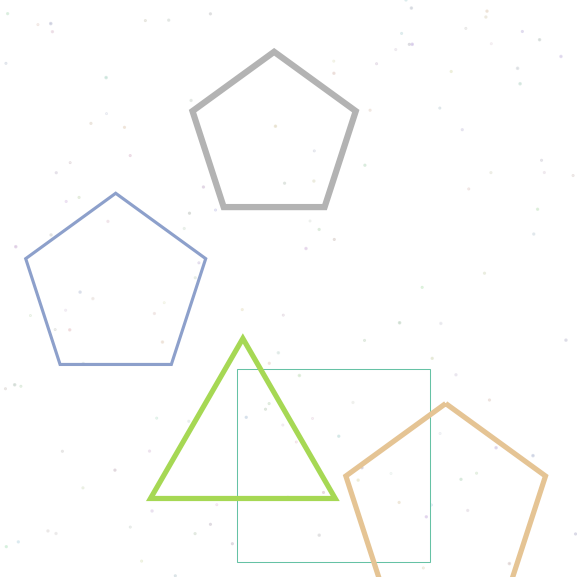[{"shape": "square", "thickness": 0.5, "radius": 0.83, "center": [0.578, 0.193]}, {"shape": "pentagon", "thickness": 1.5, "radius": 0.82, "center": [0.2, 0.501]}, {"shape": "triangle", "thickness": 2.5, "radius": 0.92, "center": [0.421, 0.228]}, {"shape": "pentagon", "thickness": 2.5, "radius": 0.91, "center": [0.772, 0.119]}, {"shape": "pentagon", "thickness": 3, "radius": 0.74, "center": [0.475, 0.761]}]